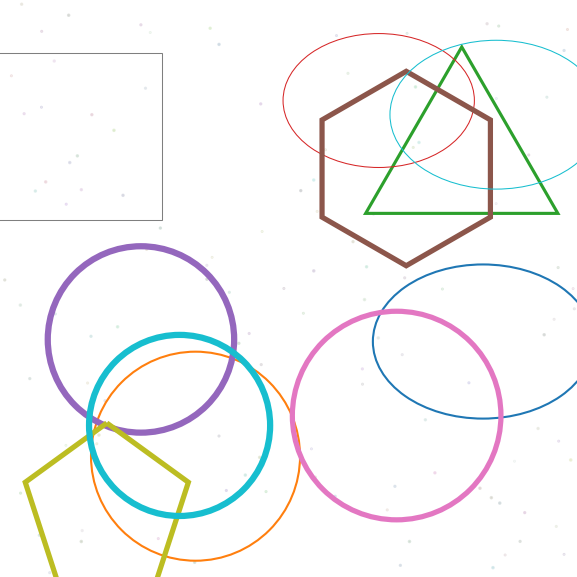[{"shape": "oval", "thickness": 1, "radius": 0.95, "center": [0.836, 0.408]}, {"shape": "circle", "thickness": 1, "radius": 0.9, "center": [0.339, 0.209]}, {"shape": "triangle", "thickness": 1.5, "radius": 0.96, "center": [0.8, 0.726]}, {"shape": "oval", "thickness": 0.5, "radius": 0.83, "center": [0.656, 0.825]}, {"shape": "circle", "thickness": 3, "radius": 0.81, "center": [0.244, 0.411]}, {"shape": "hexagon", "thickness": 2.5, "radius": 0.84, "center": [0.703, 0.707]}, {"shape": "circle", "thickness": 2.5, "radius": 0.9, "center": [0.687, 0.28]}, {"shape": "square", "thickness": 0.5, "radius": 0.72, "center": [0.136, 0.762]}, {"shape": "pentagon", "thickness": 2.5, "radius": 0.74, "center": [0.185, 0.118]}, {"shape": "oval", "thickness": 0.5, "radius": 0.92, "center": [0.859, 0.801]}, {"shape": "circle", "thickness": 3, "radius": 0.78, "center": [0.311, 0.262]}]